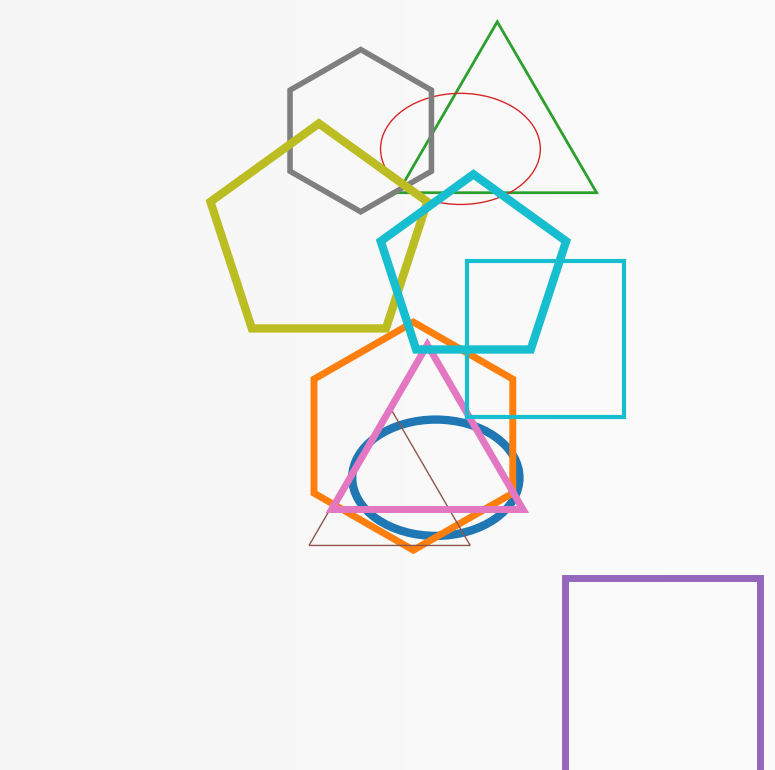[{"shape": "oval", "thickness": 3, "radius": 0.54, "center": [0.562, 0.38]}, {"shape": "hexagon", "thickness": 2.5, "radius": 0.74, "center": [0.533, 0.434]}, {"shape": "triangle", "thickness": 1, "radius": 0.74, "center": [0.642, 0.824]}, {"shape": "oval", "thickness": 0.5, "radius": 0.52, "center": [0.594, 0.807]}, {"shape": "square", "thickness": 2.5, "radius": 0.63, "center": [0.855, 0.124]}, {"shape": "triangle", "thickness": 0.5, "radius": 0.6, "center": [0.503, 0.352]}, {"shape": "triangle", "thickness": 2.5, "radius": 0.71, "center": [0.551, 0.41]}, {"shape": "hexagon", "thickness": 2, "radius": 0.53, "center": [0.465, 0.83]}, {"shape": "pentagon", "thickness": 3, "radius": 0.74, "center": [0.411, 0.692]}, {"shape": "square", "thickness": 1.5, "radius": 0.51, "center": [0.704, 0.56]}, {"shape": "pentagon", "thickness": 3, "radius": 0.63, "center": [0.611, 0.648]}]